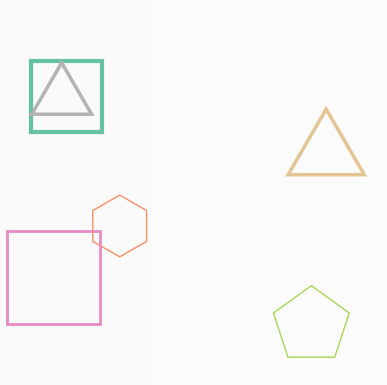[{"shape": "square", "thickness": 3, "radius": 0.46, "center": [0.172, 0.749]}, {"shape": "hexagon", "thickness": 1, "radius": 0.4, "center": [0.309, 0.413]}, {"shape": "square", "thickness": 2, "radius": 0.6, "center": [0.139, 0.279]}, {"shape": "pentagon", "thickness": 1, "radius": 0.51, "center": [0.803, 0.155]}, {"shape": "triangle", "thickness": 2.5, "radius": 0.57, "center": [0.842, 0.603]}, {"shape": "triangle", "thickness": 2.5, "radius": 0.45, "center": [0.159, 0.748]}]